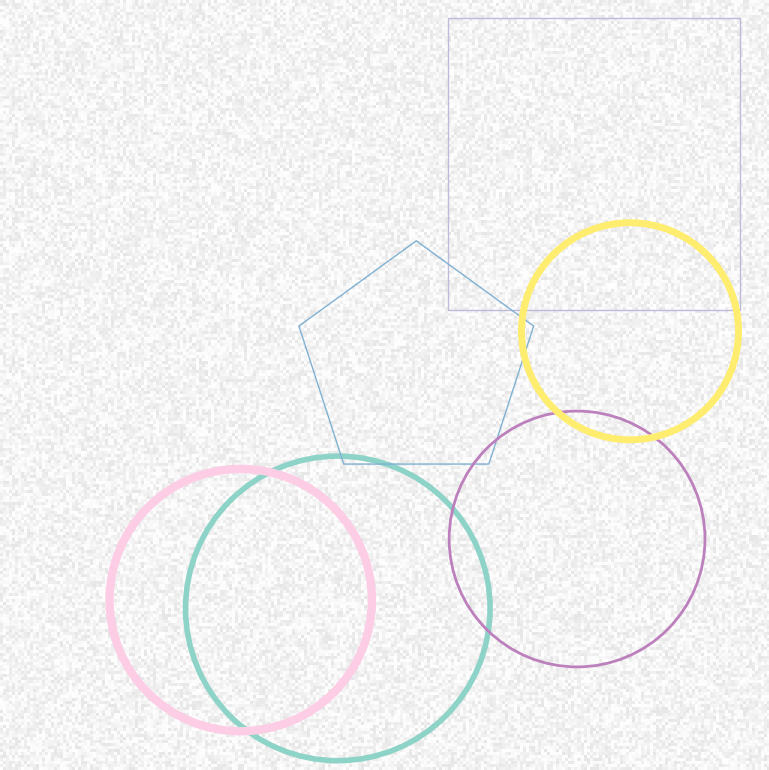[{"shape": "circle", "thickness": 2, "radius": 0.99, "center": [0.439, 0.21]}, {"shape": "square", "thickness": 0.5, "radius": 0.95, "center": [0.771, 0.787]}, {"shape": "pentagon", "thickness": 0.5, "radius": 0.8, "center": [0.541, 0.527]}, {"shape": "circle", "thickness": 3, "radius": 0.85, "center": [0.313, 0.221]}, {"shape": "circle", "thickness": 1, "radius": 0.83, "center": [0.749, 0.3]}, {"shape": "circle", "thickness": 2.5, "radius": 0.7, "center": [0.818, 0.57]}]